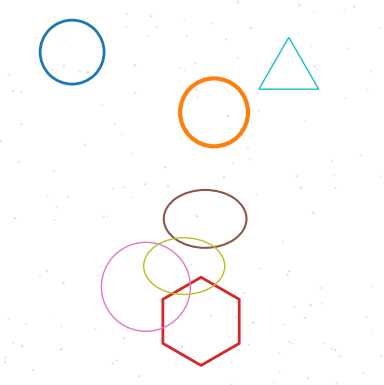[{"shape": "circle", "thickness": 2, "radius": 0.42, "center": [0.187, 0.865]}, {"shape": "circle", "thickness": 3, "radius": 0.44, "center": [0.556, 0.708]}, {"shape": "hexagon", "thickness": 2, "radius": 0.57, "center": [0.522, 0.165]}, {"shape": "oval", "thickness": 1.5, "radius": 0.54, "center": [0.533, 0.431]}, {"shape": "circle", "thickness": 1, "radius": 0.58, "center": [0.379, 0.255]}, {"shape": "oval", "thickness": 1, "radius": 0.53, "center": [0.478, 0.309]}, {"shape": "triangle", "thickness": 1, "radius": 0.45, "center": [0.75, 0.813]}]